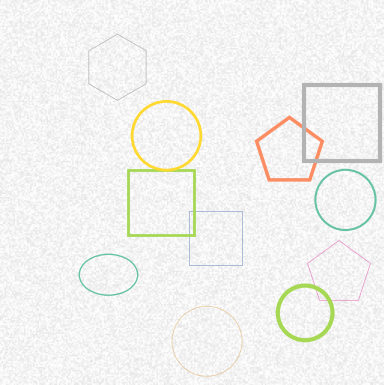[{"shape": "oval", "thickness": 1, "radius": 0.38, "center": [0.282, 0.286]}, {"shape": "circle", "thickness": 1.5, "radius": 0.39, "center": [0.897, 0.481]}, {"shape": "pentagon", "thickness": 2.5, "radius": 0.45, "center": [0.752, 0.605]}, {"shape": "square", "thickness": 0.5, "radius": 0.34, "center": [0.561, 0.382]}, {"shape": "pentagon", "thickness": 0.5, "radius": 0.43, "center": [0.881, 0.289]}, {"shape": "circle", "thickness": 3, "radius": 0.36, "center": [0.793, 0.187]}, {"shape": "square", "thickness": 2, "radius": 0.43, "center": [0.418, 0.474]}, {"shape": "circle", "thickness": 2, "radius": 0.45, "center": [0.432, 0.647]}, {"shape": "circle", "thickness": 0.5, "radius": 0.45, "center": [0.538, 0.114]}, {"shape": "square", "thickness": 3, "radius": 0.5, "center": [0.888, 0.68]}, {"shape": "hexagon", "thickness": 0.5, "radius": 0.43, "center": [0.305, 0.825]}]